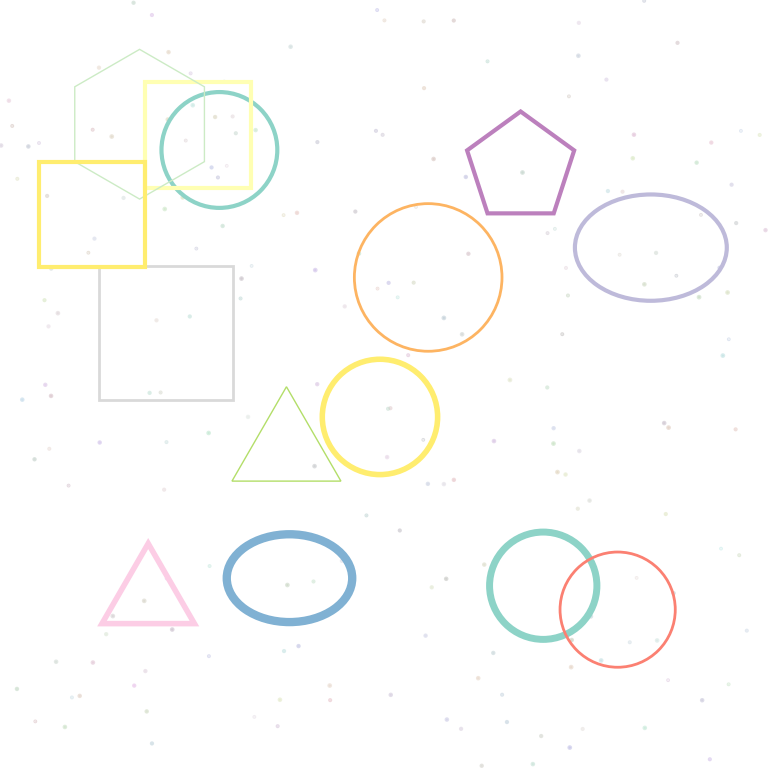[{"shape": "circle", "thickness": 2.5, "radius": 0.35, "center": [0.705, 0.239]}, {"shape": "circle", "thickness": 1.5, "radius": 0.38, "center": [0.285, 0.805]}, {"shape": "square", "thickness": 1.5, "radius": 0.35, "center": [0.257, 0.825]}, {"shape": "oval", "thickness": 1.5, "radius": 0.49, "center": [0.845, 0.678]}, {"shape": "circle", "thickness": 1, "radius": 0.37, "center": [0.802, 0.208]}, {"shape": "oval", "thickness": 3, "radius": 0.41, "center": [0.376, 0.249]}, {"shape": "circle", "thickness": 1, "radius": 0.48, "center": [0.556, 0.64]}, {"shape": "triangle", "thickness": 0.5, "radius": 0.41, "center": [0.372, 0.416]}, {"shape": "triangle", "thickness": 2, "radius": 0.35, "center": [0.192, 0.225]}, {"shape": "square", "thickness": 1, "radius": 0.43, "center": [0.215, 0.567]}, {"shape": "pentagon", "thickness": 1.5, "radius": 0.37, "center": [0.676, 0.782]}, {"shape": "hexagon", "thickness": 0.5, "radius": 0.49, "center": [0.181, 0.839]}, {"shape": "circle", "thickness": 2, "radius": 0.37, "center": [0.493, 0.459]}, {"shape": "square", "thickness": 1.5, "radius": 0.34, "center": [0.119, 0.721]}]